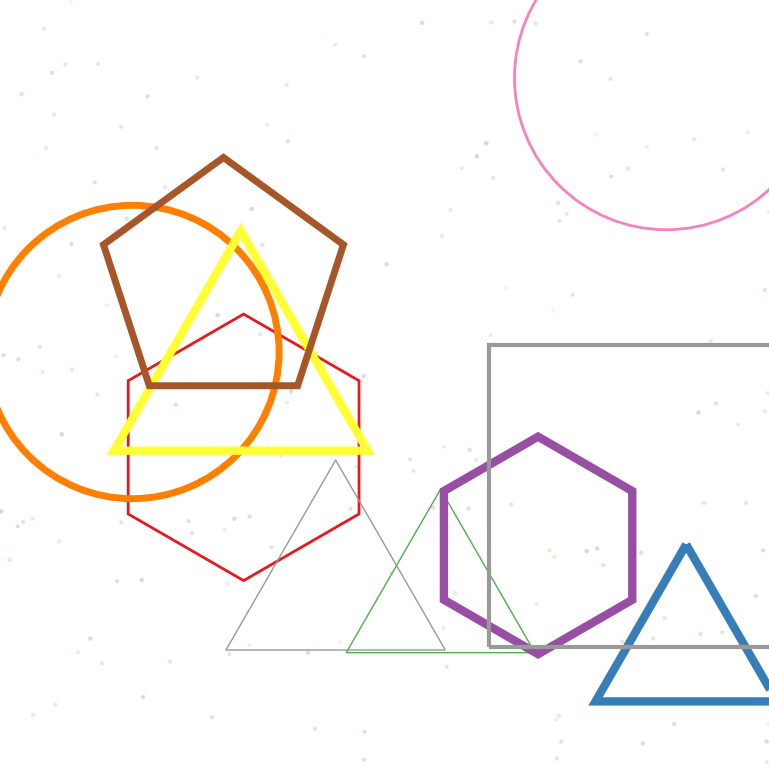[{"shape": "hexagon", "thickness": 1, "radius": 0.87, "center": [0.316, 0.419]}, {"shape": "triangle", "thickness": 3, "radius": 0.68, "center": [0.891, 0.157]}, {"shape": "triangle", "thickness": 0.5, "radius": 0.71, "center": [0.572, 0.223]}, {"shape": "hexagon", "thickness": 3, "radius": 0.71, "center": [0.699, 0.292]}, {"shape": "circle", "thickness": 2.5, "radius": 0.95, "center": [0.172, 0.543]}, {"shape": "triangle", "thickness": 3, "radius": 0.95, "center": [0.313, 0.51]}, {"shape": "pentagon", "thickness": 2.5, "radius": 0.82, "center": [0.29, 0.632]}, {"shape": "circle", "thickness": 1, "radius": 0.99, "center": [0.865, 0.899]}, {"shape": "square", "thickness": 1.5, "radius": 0.98, "center": [0.831, 0.356]}, {"shape": "triangle", "thickness": 0.5, "radius": 0.82, "center": [0.436, 0.238]}]